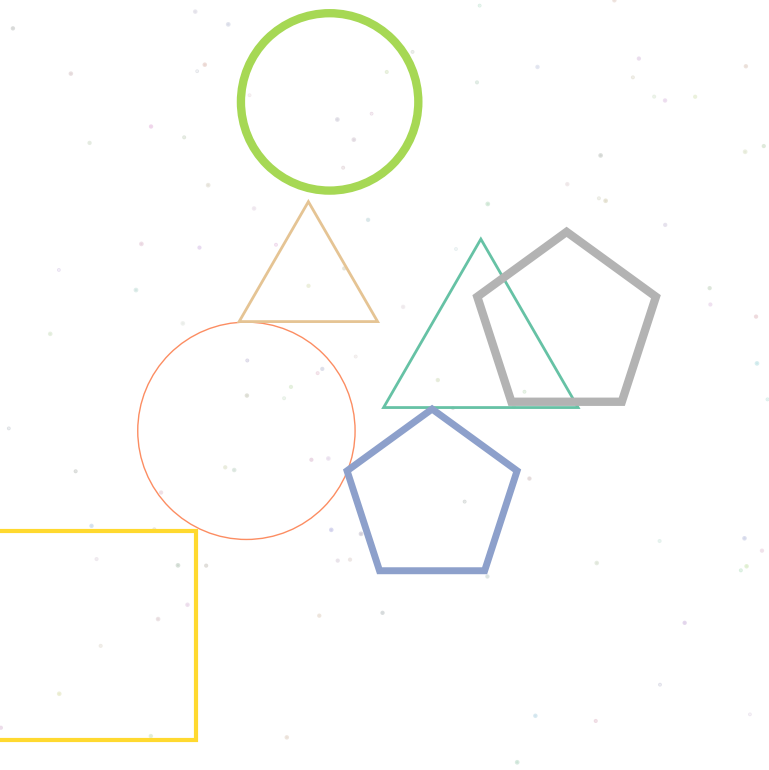[{"shape": "triangle", "thickness": 1, "radius": 0.73, "center": [0.624, 0.544]}, {"shape": "circle", "thickness": 0.5, "radius": 0.71, "center": [0.32, 0.441]}, {"shape": "pentagon", "thickness": 2.5, "radius": 0.58, "center": [0.561, 0.353]}, {"shape": "circle", "thickness": 3, "radius": 0.58, "center": [0.428, 0.868]}, {"shape": "square", "thickness": 1.5, "radius": 0.68, "center": [0.118, 0.175]}, {"shape": "triangle", "thickness": 1, "radius": 0.52, "center": [0.4, 0.634]}, {"shape": "pentagon", "thickness": 3, "radius": 0.61, "center": [0.736, 0.577]}]